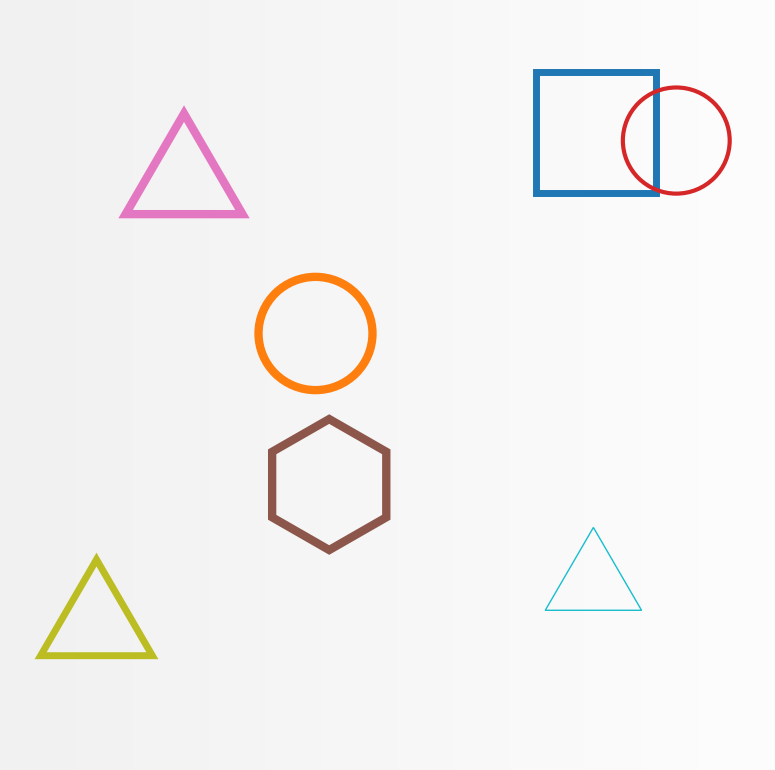[{"shape": "square", "thickness": 2.5, "radius": 0.39, "center": [0.769, 0.828]}, {"shape": "circle", "thickness": 3, "radius": 0.37, "center": [0.407, 0.567]}, {"shape": "circle", "thickness": 1.5, "radius": 0.34, "center": [0.873, 0.817]}, {"shape": "hexagon", "thickness": 3, "radius": 0.43, "center": [0.425, 0.371]}, {"shape": "triangle", "thickness": 3, "radius": 0.44, "center": [0.237, 0.765]}, {"shape": "triangle", "thickness": 2.5, "radius": 0.42, "center": [0.124, 0.19]}, {"shape": "triangle", "thickness": 0.5, "radius": 0.36, "center": [0.766, 0.243]}]